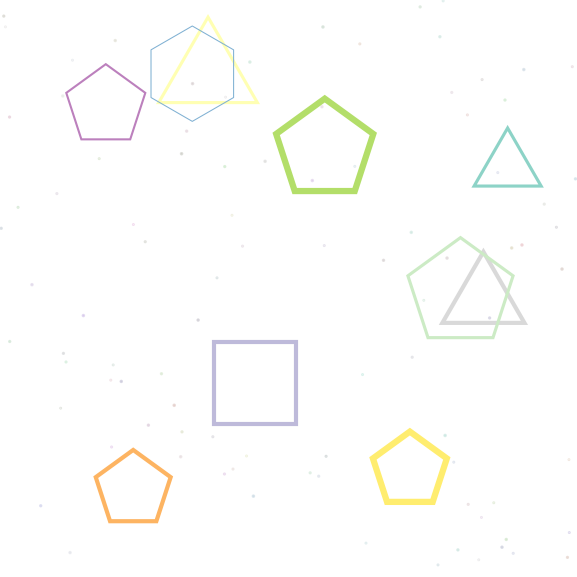[{"shape": "triangle", "thickness": 1.5, "radius": 0.33, "center": [0.879, 0.71]}, {"shape": "triangle", "thickness": 1.5, "radius": 0.49, "center": [0.36, 0.871]}, {"shape": "square", "thickness": 2, "radius": 0.35, "center": [0.442, 0.336]}, {"shape": "hexagon", "thickness": 0.5, "radius": 0.41, "center": [0.333, 0.872]}, {"shape": "pentagon", "thickness": 2, "radius": 0.34, "center": [0.231, 0.152]}, {"shape": "pentagon", "thickness": 3, "radius": 0.44, "center": [0.562, 0.74]}, {"shape": "triangle", "thickness": 2, "radius": 0.41, "center": [0.837, 0.481]}, {"shape": "pentagon", "thickness": 1, "radius": 0.36, "center": [0.183, 0.816]}, {"shape": "pentagon", "thickness": 1.5, "radius": 0.48, "center": [0.797, 0.492]}, {"shape": "pentagon", "thickness": 3, "radius": 0.34, "center": [0.71, 0.185]}]